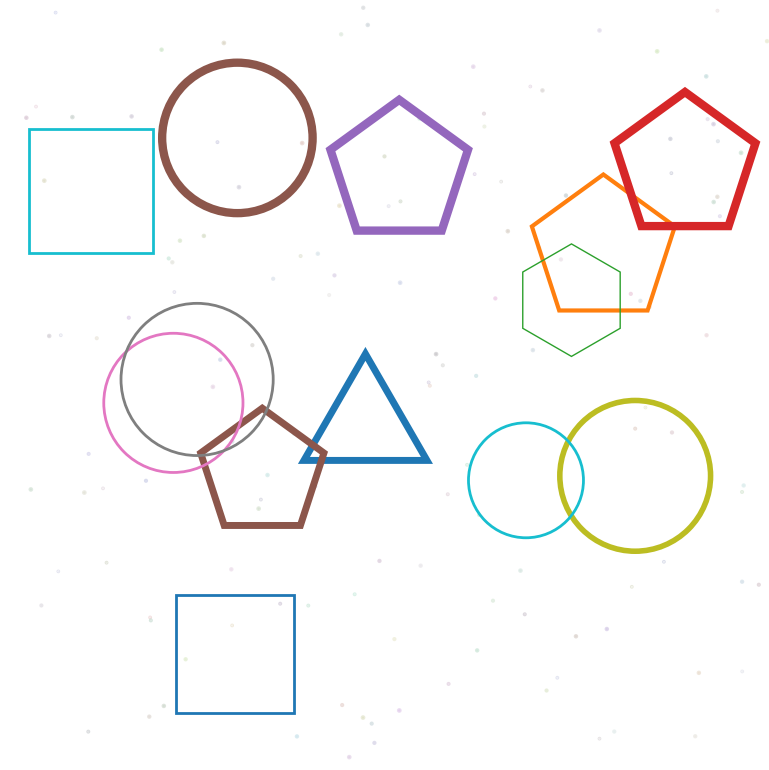[{"shape": "triangle", "thickness": 2.5, "radius": 0.46, "center": [0.475, 0.448]}, {"shape": "square", "thickness": 1, "radius": 0.38, "center": [0.305, 0.151]}, {"shape": "pentagon", "thickness": 1.5, "radius": 0.49, "center": [0.784, 0.676]}, {"shape": "hexagon", "thickness": 0.5, "radius": 0.37, "center": [0.742, 0.61]}, {"shape": "pentagon", "thickness": 3, "radius": 0.48, "center": [0.89, 0.784]}, {"shape": "pentagon", "thickness": 3, "radius": 0.47, "center": [0.518, 0.776]}, {"shape": "circle", "thickness": 3, "radius": 0.49, "center": [0.308, 0.821]}, {"shape": "pentagon", "thickness": 2.5, "radius": 0.42, "center": [0.341, 0.386]}, {"shape": "circle", "thickness": 1, "radius": 0.45, "center": [0.225, 0.477]}, {"shape": "circle", "thickness": 1, "radius": 0.49, "center": [0.256, 0.507]}, {"shape": "circle", "thickness": 2, "radius": 0.49, "center": [0.825, 0.382]}, {"shape": "circle", "thickness": 1, "radius": 0.37, "center": [0.683, 0.376]}, {"shape": "square", "thickness": 1, "radius": 0.4, "center": [0.118, 0.752]}]